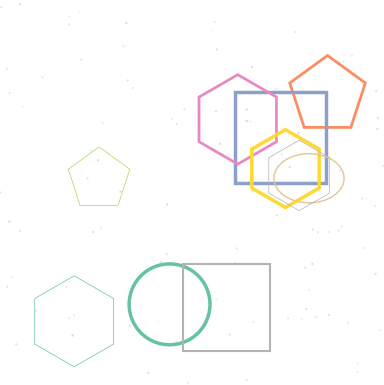[{"shape": "hexagon", "thickness": 0.5, "radius": 0.59, "center": [0.193, 0.165]}, {"shape": "circle", "thickness": 2.5, "radius": 0.53, "center": [0.44, 0.21]}, {"shape": "pentagon", "thickness": 2, "radius": 0.52, "center": [0.851, 0.753]}, {"shape": "square", "thickness": 2.5, "radius": 0.59, "center": [0.728, 0.644]}, {"shape": "hexagon", "thickness": 2, "radius": 0.58, "center": [0.618, 0.69]}, {"shape": "pentagon", "thickness": 0.5, "radius": 0.42, "center": [0.257, 0.534]}, {"shape": "hexagon", "thickness": 2.5, "radius": 0.51, "center": [0.742, 0.562]}, {"shape": "oval", "thickness": 1, "radius": 0.46, "center": [0.803, 0.537]}, {"shape": "hexagon", "thickness": 0.5, "radius": 0.46, "center": [0.777, 0.544]}, {"shape": "square", "thickness": 1.5, "radius": 0.57, "center": [0.588, 0.201]}]